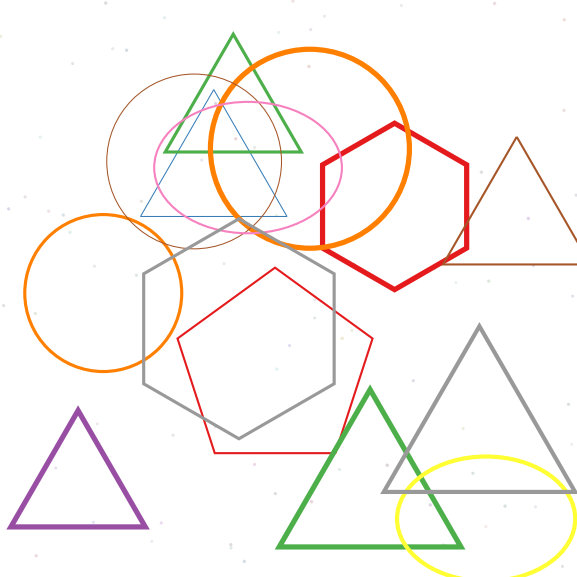[{"shape": "hexagon", "thickness": 2.5, "radius": 0.72, "center": [0.683, 0.642]}, {"shape": "pentagon", "thickness": 1, "radius": 0.89, "center": [0.476, 0.358]}, {"shape": "triangle", "thickness": 0.5, "radius": 0.73, "center": [0.37, 0.698]}, {"shape": "triangle", "thickness": 1.5, "radius": 0.68, "center": [0.404, 0.804]}, {"shape": "triangle", "thickness": 2.5, "radius": 0.91, "center": [0.641, 0.143]}, {"shape": "triangle", "thickness": 2.5, "radius": 0.67, "center": [0.135, 0.154]}, {"shape": "circle", "thickness": 2.5, "radius": 0.86, "center": [0.537, 0.742]}, {"shape": "circle", "thickness": 1.5, "radius": 0.68, "center": [0.179, 0.492]}, {"shape": "oval", "thickness": 2, "radius": 0.77, "center": [0.842, 0.101]}, {"shape": "circle", "thickness": 0.5, "radius": 0.76, "center": [0.336, 0.72]}, {"shape": "triangle", "thickness": 1, "radius": 0.74, "center": [0.895, 0.615]}, {"shape": "oval", "thickness": 1, "radius": 0.81, "center": [0.43, 0.709]}, {"shape": "hexagon", "thickness": 1.5, "radius": 0.95, "center": [0.414, 0.43]}, {"shape": "triangle", "thickness": 2, "radius": 0.96, "center": [0.83, 0.243]}]